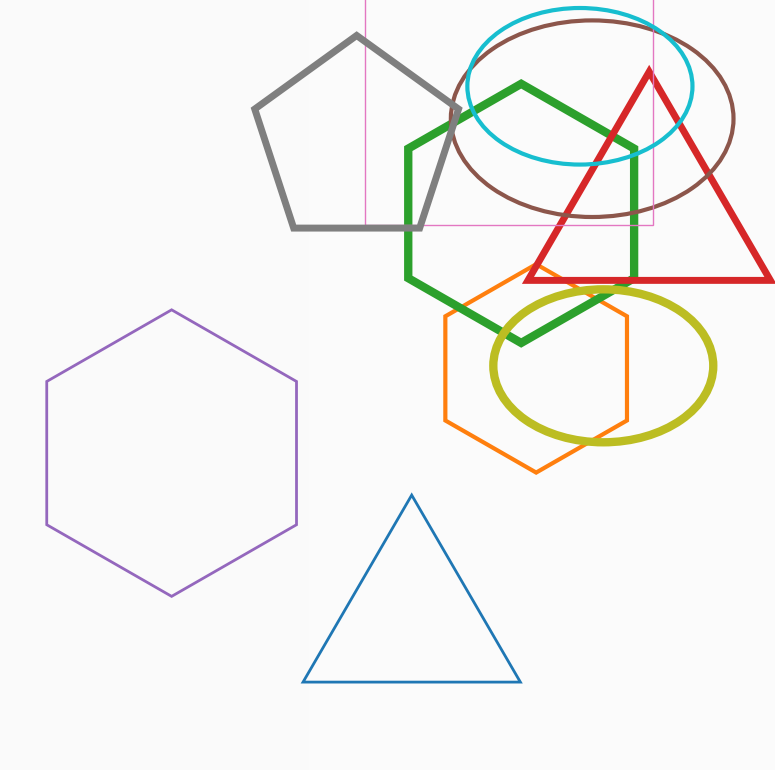[{"shape": "triangle", "thickness": 1, "radius": 0.81, "center": [0.531, 0.195]}, {"shape": "hexagon", "thickness": 1.5, "radius": 0.68, "center": [0.692, 0.522]}, {"shape": "hexagon", "thickness": 3, "radius": 0.84, "center": [0.673, 0.723]}, {"shape": "triangle", "thickness": 2.5, "radius": 0.9, "center": [0.838, 0.726]}, {"shape": "hexagon", "thickness": 1, "radius": 0.93, "center": [0.221, 0.412]}, {"shape": "oval", "thickness": 1.5, "radius": 0.91, "center": [0.764, 0.846]}, {"shape": "square", "thickness": 0.5, "radius": 0.93, "center": [0.656, 0.893]}, {"shape": "pentagon", "thickness": 2.5, "radius": 0.69, "center": [0.46, 0.816]}, {"shape": "oval", "thickness": 3, "radius": 0.71, "center": [0.778, 0.525]}, {"shape": "oval", "thickness": 1.5, "radius": 0.73, "center": [0.748, 0.888]}]